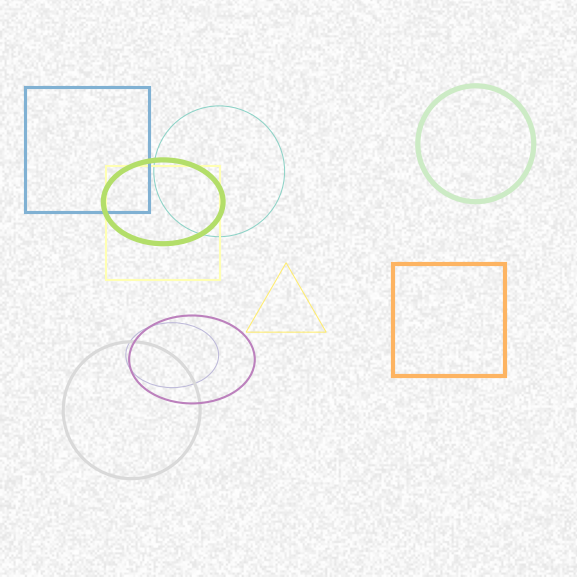[{"shape": "circle", "thickness": 0.5, "radius": 0.57, "center": [0.38, 0.703]}, {"shape": "square", "thickness": 1, "radius": 0.49, "center": [0.282, 0.613]}, {"shape": "oval", "thickness": 0.5, "radius": 0.4, "center": [0.298, 0.384]}, {"shape": "square", "thickness": 1.5, "radius": 0.54, "center": [0.151, 0.74]}, {"shape": "square", "thickness": 2, "radius": 0.49, "center": [0.778, 0.445]}, {"shape": "oval", "thickness": 2.5, "radius": 0.52, "center": [0.283, 0.65]}, {"shape": "circle", "thickness": 1.5, "radius": 0.59, "center": [0.228, 0.289]}, {"shape": "oval", "thickness": 1, "radius": 0.54, "center": [0.332, 0.377]}, {"shape": "circle", "thickness": 2.5, "radius": 0.5, "center": [0.824, 0.75]}, {"shape": "triangle", "thickness": 0.5, "radius": 0.4, "center": [0.495, 0.464]}]